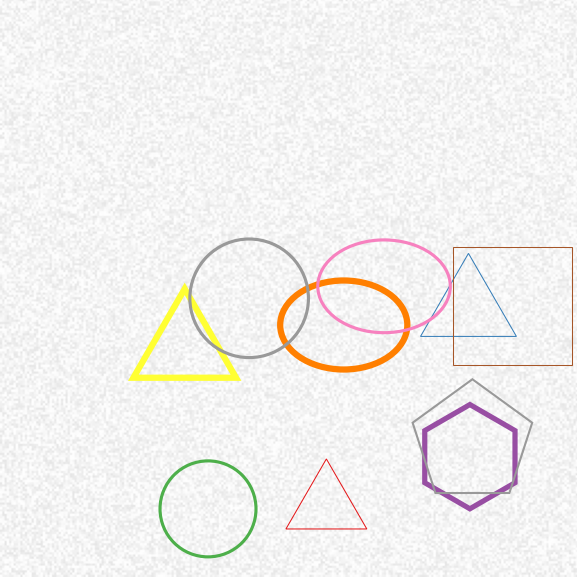[{"shape": "triangle", "thickness": 0.5, "radius": 0.4, "center": [0.565, 0.124]}, {"shape": "triangle", "thickness": 0.5, "radius": 0.48, "center": [0.811, 0.465]}, {"shape": "circle", "thickness": 1.5, "radius": 0.42, "center": [0.36, 0.118]}, {"shape": "hexagon", "thickness": 2.5, "radius": 0.45, "center": [0.814, 0.208]}, {"shape": "oval", "thickness": 3, "radius": 0.55, "center": [0.595, 0.436]}, {"shape": "triangle", "thickness": 3, "radius": 0.51, "center": [0.32, 0.396]}, {"shape": "square", "thickness": 0.5, "radius": 0.51, "center": [0.887, 0.469]}, {"shape": "oval", "thickness": 1.5, "radius": 0.57, "center": [0.665, 0.503]}, {"shape": "pentagon", "thickness": 1, "radius": 0.54, "center": [0.818, 0.234]}, {"shape": "circle", "thickness": 1.5, "radius": 0.51, "center": [0.431, 0.483]}]